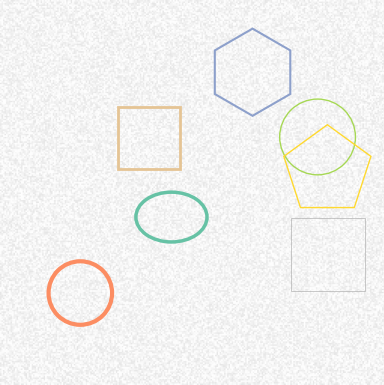[{"shape": "oval", "thickness": 2.5, "radius": 0.46, "center": [0.445, 0.436]}, {"shape": "circle", "thickness": 3, "radius": 0.41, "center": [0.209, 0.239]}, {"shape": "hexagon", "thickness": 1.5, "radius": 0.57, "center": [0.656, 0.812]}, {"shape": "circle", "thickness": 1, "radius": 0.49, "center": [0.825, 0.644]}, {"shape": "pentagon", "thickness": 1, "radius": 0.59, "center": [0.85, 0.557]}, {"shape": "square", "thickness": 2, "radius": 0.41, "center": [0.387, 0.642]}, {"shape": "square", "thickness": 0.5, "radius": 0.48, "center": [0.852, 0.339]}]